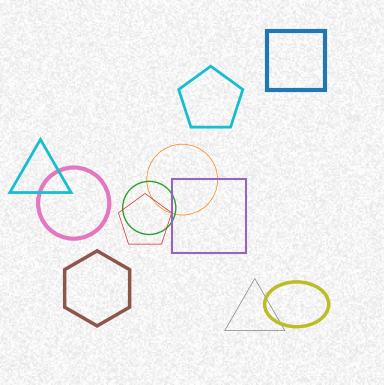[{"shape": "square", "thickness": 3, "radius": 0.38, "center": [0.77, 0.843]}, {"shape": "circle", "thickness": 0.5, "radius": 0.46, "center": [0.473, 0.533]}, {"shape": "circle", "thickness": 1, "radius": 0.35, "center": [0.388, 0.46]}, {"shape": "pentagon", "thickness": 0.5, "radius": 0.36, "center": [0.377, 0.425]}, {"shape": "square", "thickness": 1.5, "radius": 0.48, "center": [0.542, 0.438]}, {"shape": "hexagon", "thickness": 2.5, "radius": 0.49, "center": [0.252, 0.251]}, {"shape": "circle", "thickness": 3, "radius": 0.46, "center": [0.191, 0.473]}, {"shape": "triangle", "thickness": 0.5, "radius": 0.45, "center": [0.662, 0.186]}, {"shape": "oval", "thickness": 2.5, "radius": 0.42, "center": [0.771, 0.21]}, {"shape": "pentagon", "thickness": 2, "radius": 0.44, "center": [0.547, 0.741]}, {"shape": "triangle", "thickness": 2, "radius": 0.46, "center": [0.105, 0.546]}]